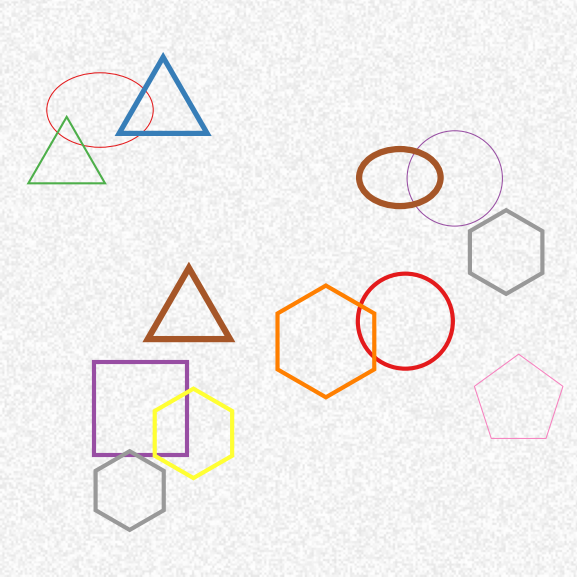[{"shape": "circle", "thickness": 2, "radius": 0.41, "center": [0.702, 0.443]}, {"shape": "oval", "thickness": 0.5, "radius": 0.46, "center": [0.173, 0.809]}, {"shape": "triangle", "thickness": 2.5, "radius": 0.44, "center": [0.282, 0.812]}, {"shape": "triangle", "thickness": 1, "radius": 0.38, "center": [0.115, 0.72]}, {"shape": "square", "thickness": 2, "radius": 0.4, "center": [0.244, 0.292]}, {"shape": "circle", "thickness": 0.5, "radius": 0.41, "center": [0.787, 0.69]}, {"shape": "hexagon", "thickness": 2, "radius": 0.48, "center": [0.564, 0.408]}, {"shape": "hexagon", "thickness": 2, "radius": 0.39, "center": [0.335, 0.249]}, {"shape": "triangle", "thickness": 3, "radius": 0.41, "center": [0.327, 0.453]}, {"shape": "oval", "thickness": 3, "radius": 0.35, "center": [0.692, 0.692]}, {"shape": "pentagon", "thickness": 0.5, "radius": 0.4, "center": [0.898, 0.305]}, {"shape": "hexagon", "thickness": 2, "radius": 0.34, "center": [0.225, 0.15]}, {"shape": "hexagon", "thickness": 2, "radius": 0.36, "center": [0.876, 0.563]}]